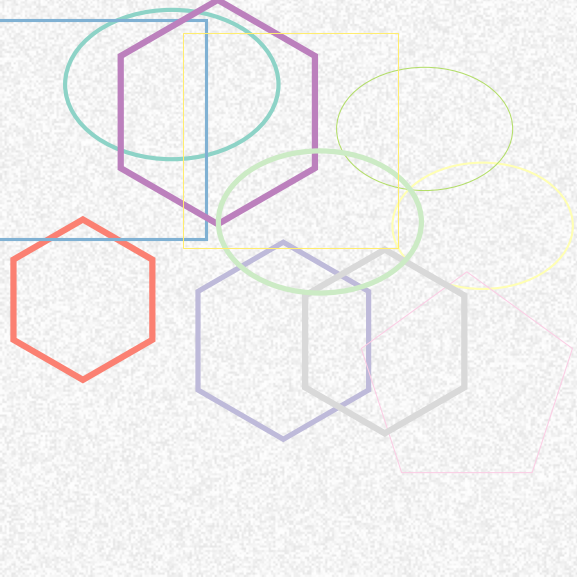[{"shape": "oval", "thickness": 2, "radius": 0.92, "center": [0.297, 0.853]}, {"shape": "oval", "thickness": 1, "radius": 0.78, "center": [0.836, 0.608]}, {"shape": "hexagon", "thickness": 2.5, "radius": 0.85, "center": [0.491, 0.409]}, {"shape": "hexagon", "thickness": 3, "radius": 0.69, "center": [0.144, 0.48]}, {"shape": "square", "thickness": 1.5, "radius": 0.95, "center": [0.168, 0.775]}, {"shape": "oval", "thickness": 0.5, "radius": 0.76, "center": [0.735, 0.776]}, {"shape": "pentagon", "thickness": 0.5, "radius": 0.96, "center": [0.808, 0.336]}, {"shape": "hexagon", "thickness": 3, "radius": 0.8, "center": [0.666, 0.408]}, {"shape": "hexagon", "thickness": 3, "radius": 0.97, "center": [0.377, 0.805]}, {"shape": "oval", "thickness": 2.5, "radius": 0.88, "center": [0.554, 0.615]}, {"shape": "square", "thickness": 0.5, "radius": 0.93, "center": [0.503, 0.756]}]